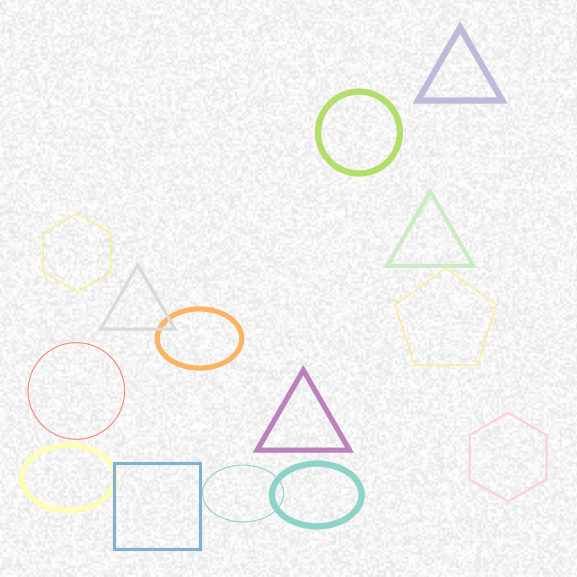[{"shape": "oval", "thickness": 3, "radius": 0.39, "center": [0.549, 0.142]}, {"shape": "oval", "thickness": 0.5, "radius": 0.35, "center": [0.421, 0.145]}, {"shape": "oval", "thickness": 2.5, "radius": 0.4, "center": [0.119, 0.172]}, {"shape": "triangle", "thickness": 3, "radius": 0.42, "center": [0.797, 0.867]}, {"shape": "circle", "thickness": 0.5, "radius": 0.42, "center": [0.132, 0.322]}, {"shape": "square", "thickness": 1.5, "radius": 0.37, "center": [0.272, 0.123]}, {"shape": "oval", "thickness": 2.5, "radius": 0.37, "center": [0.346, 0.413]}, {"shape": "circle", "thickness": 3, "radius": 0.35, "center": [0.622, 0.77]}, {"shape": "hexagon", "thickness": 1, "radius": 0.38, "center": [0.88, 0.208]}, {"shape": "triangle", "thickness": 1.5, "radius": 0.37, "center": [0.239, 0.466]}, {"shape": "triangle", "thickness": 2.5, "radius": 0.46, "center": [0.525, 0.266]}, {"shape": "triangle", "thickness": 2, "radius": 0.43, "center": [0.745, 0.582]}, {"shape": "hexagon", "thickness": 0.5, "radius": 0.34, "center": [0.133, 0.562]}, {"shape": "pentagon", "thickness": 0.5, "radius": 0.46, "center": [0.772, 0.442]}]